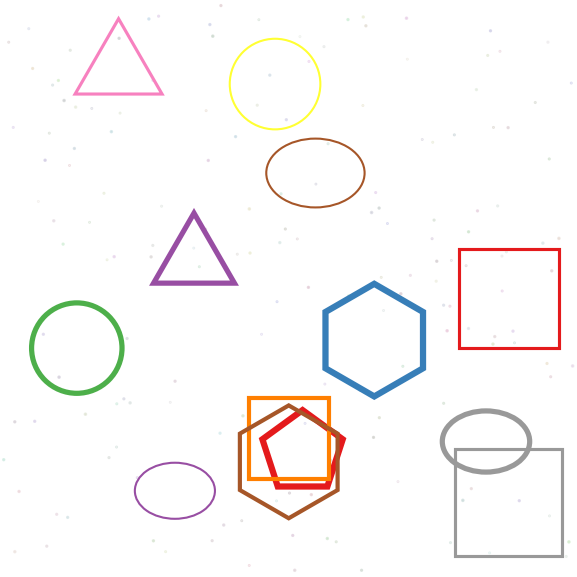[{"shape": "square", "thickness": 1.5, "radius": 0.43, "center": [0.882, 0.482]}, {"shape": "pentagon", "thickness": 3, "radius": 0.37, "center": [0.524, 0.216]}, {"shape": "hexagon", "thickness": 3, "radius": 0.49, "center": [0.648, 0.41]}, {"shape": "circle", "thickness": 2.5, "radius": 0.39, "center": [0.133, 0.396]}, {"shape": "oval", "thickness": 1, "radius": 0.35, "center": [0.303, 0.149]}, {"shape": "triangle", "thickness": 2.5, "radius": 0.4, "center": [0.336, 0.549]}, {"shape": "square", "thickness": 2, "radius": 0.35, "center": [0.501, 0.24]}, {"shape": "circle", "thickness": 1, "radius": 0.39, "center": [0.476, 0.854]}, {"shape": "hexagon", "thickness": 2, "radius": 0.49, "center": [0.5, 0.199]}, {"shape": "oval", "thickness": 1, "radius": 0.43, "center": [0.546, 0.7]}, {"shape": "triangle", "thickness": 1.5, "radius": 0.43, "center": [0.205, 0.88]}, {"shape": "square", "thickness": 1.5, "radius": 0.47, "center": [0.881, 0.129]}, {"shape": "oval", "thickness": 2.5, "radius": 0.38, "center": [0.842, 0.235]}]